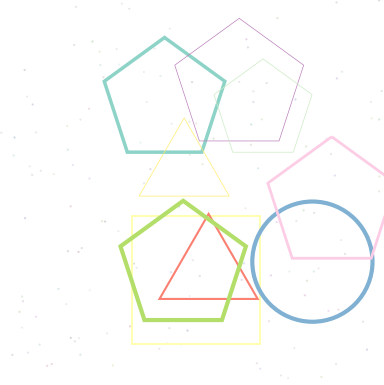[{"shape": "pentagon", "thickness": 2.5, "radius": 0.82, "center": [0.427, 0.738]}, {"shape": "square", "thickness": 1.5, "radius": 0.83, "center": [0.508, 0.272]}, {"shape": "triangle", "thickness": 1.5, "radius": 0.74, "center": [0.542, 0.297]}, {"shape": "circle", "thickness": 3, "radius": 0.78, "center": [0.811, 0.32]}, {"shape": "pentagon", "thickness": 3, "radius": 0.86, "center": [0.476, 0.307]}, {"shape": "pentagon", "thickness": 2, "radius": 0.87, "center": [0.862, 0.47]}, {"shape": "pentagon", "thickness": 0.5, "radius": 0.88, "center": [0.621, 0.776]}, {"shape": "pentagon", "thickness": 0.5, "radius": 0.67, "center": [0.683, 0.713]}, {"shape": "triangle", "thickness": 0.5, "radius": 0.68, "center": [0.478, 0.558]}]